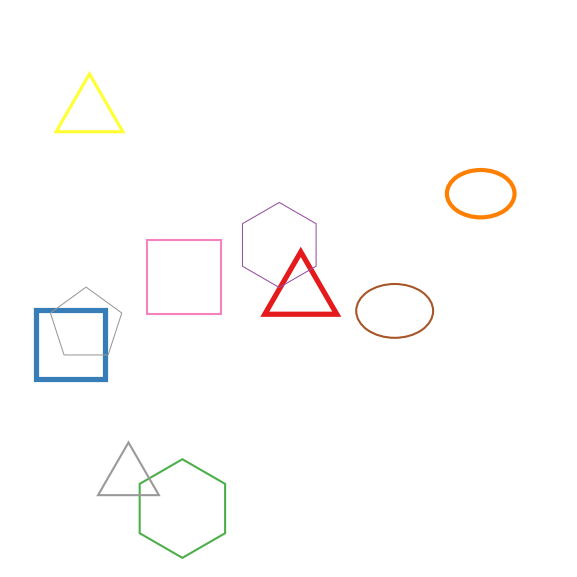[{"shape": "triangle", "thickness": 2.5, "radius": 0.36, "center": [0.521, 0.491]}, {"shape": "square", "thickness": 2.5, "radius": 0.3, "center": [0.122, 0.403]}, {"shape": "hexagon", "thickness": 1, "radius": 0.43, "center": [0.316, 0.119]}, {"shape": "hexagon", "thickness": 0.5, "radius": 0.37, "center": [0.484, 0.575]}, {"shape": "oval", "thickness": 2, "radius": 0.29, "center": [0.832, 0.664]}, {"shape": "triangle", "thickness": 1.5, "radius": 0.33, "center": [0.155, 0.804]}, {"shape": "oval", "thickness": 1, "radius": 0.33, "center": [0.683, 0.461]}, {"shape": "square", "thickness": 1, "radius": 0.32, "center": [0.319, 0.52]}, {"shape": "pentagon", "thickness": 0.5, "radius": 0.32, "center": [0.149, 0.437]}, {"shape": "triangle", "thickness": 1, "radius": 0.3, "center": [0.222, 0.172]}]